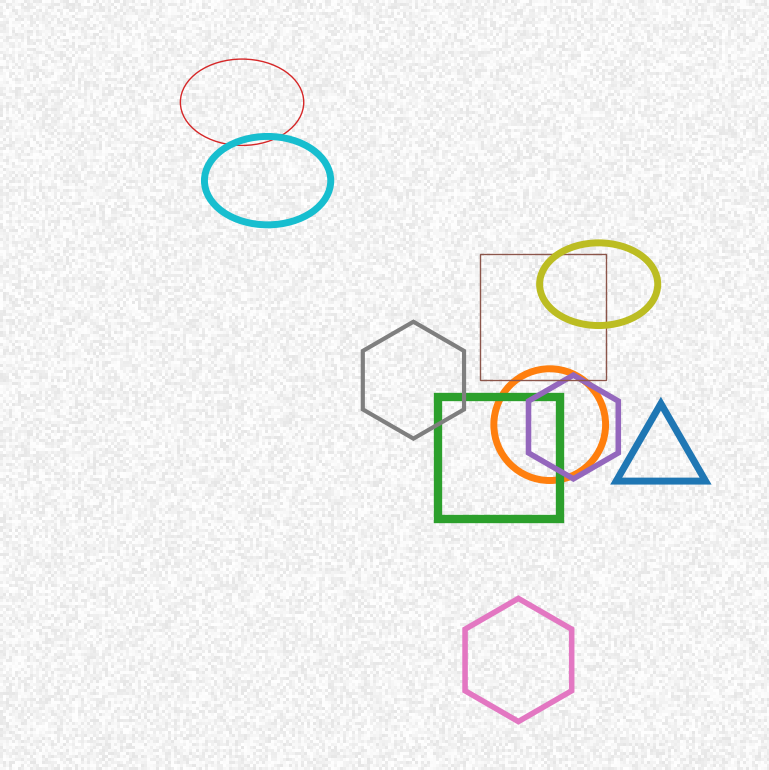[{"shape": "triangle", "thickness": 2.5, "radius": 0.34, "center": [0.858, 0.409]}, {"shape": "circle", "thickness": 2.5, "radius": 0.36, "center": [0.714, 0.449]}, {"shape": "square", "thickness": 3, "radius": 0.4, "center": [0.648, 0.405]}, {"shape": "oval", "thickness": 0.5, "radius": 0.4, "center": [0.314, 0.867]}, {"shape": "hexagon", "thickness": 2, "radius": 0.34, "center": [0.745, 0.445]}, {"shape": "square", "thickness": 0.5, "radius": 0.41, "center": [0.705, 0.589]}, {"shape": "hexagon", "thickness": 2, "radius": 0.4, "center": [0.673, 0.143]}, {"shape": "hexagon", "thickness": 1.5, "radius": 0.38, "center": [0.537, 0.506]}, {"shape": "oval", "thickness": 2.5, "radius": 0.38, "center": [0.777, 0.631]}, {"shape": "oval", "thickness": 2.5, "radius": 0.41, "center": [0.348, 0.765]}]